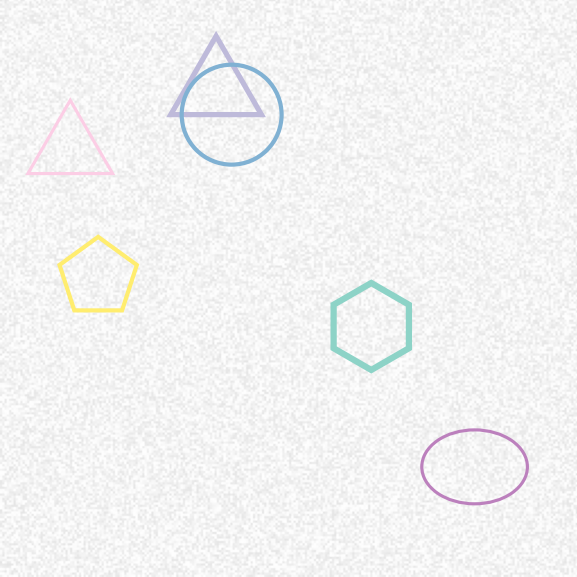[{"shape": "hexagon", "thickness": 3, "radius": 0.38, "center": [0.643, 0.434]}, {"shape": "triangle", "thickness": 2.5, "radius": 0.45, "center": [0.374, 0.846]}, {"shape": "circle", "thickness": 2, "radius": 0.43, "center": [0.401, 0.801]}, {"shape": "triangle", "thickness": 1.5, "radius": 0.42, "center": [0.122, 0.741]}, {"shape": "oval", "thickness": 1.5, "radius": 0.46, "center": [0.822, 0.191]}, {"shape": "pentagon", "thickness": 2, "radius": 0.35, "center": [0.17, 0.519]}]